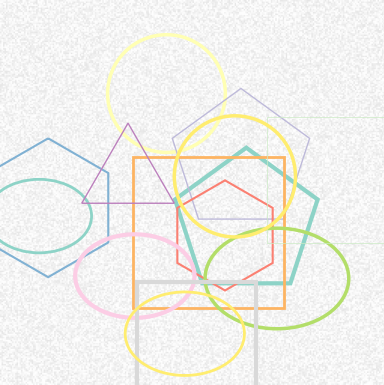[{"shape": "oval", "thickness": 2, "radius": 0.68, "center": [0.102, 0.439]}, {"shape": "pentagon", "thickness": 3, "radius": 0.97, "center": [0.64, 0.422]}, {"shape": "circle", "thickness": 2.5, "radius": 0.76, "center": [0.432, 0.757]}, {"shape": "pentagon", "thickness": 1, "radius": 0.94, "center": [0.626, 0.583]}, {"shape": "hexagon", "thickness": 1.5, "radius": 0.72, "center": [0.584, 0.389]}, {"shape": "hexagon", "thickness": 1.5, "radius": 0.9, "center": [0.125, 0.46]}, {"shape": "square", "thickness": 2, "radius": 0.98, "center": [0.541, 0.397]}, {"shape": "oval", "thickness": 2.5, "radius": 0.93, "center": [0.719, 0.277]}, {"shape": "oval", "thickness": 3, "radius": 0.77, "center": [0.35, 0.283]}, {"shape": "square", "thickness": 3, "radius": 0.77, "center": [0.511, 0.115]}, {"shape": "triangle", "thickness": 1, "radius": 0.69, "center": [0.333, 0.541]}, {"shape": "square", "thickness": 0.5, "radius": 0.81, "center": [0.856, 0.532]}, {"shape": "circle", "thickness": 2.5, "radius": 0.79, "center": [0.61, 0.542]}, {"shape": "oval", "thickness": 2, "radius": 0.77, "center": [0.48, 0.133]}]